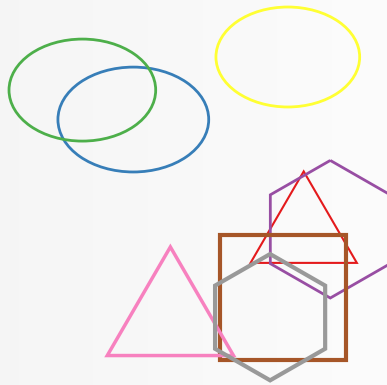[{"shape": "triangle", "thickness": 1.5, "radius": 0.79, "center": [0.784, 0.396]}, {"shape": "oval", "thickness": 2, "radius": 0.97, "center": [0.344, 0.69]}, {"shape": "oval", "thickness": 2, "radius": 0.95, "center": [0.213, 0.766]}, {"shape": "hexagon", "thickness": 2, "radius": 0.89, "center": [0.852, 0.405]}, {"shape": "oval", "thickness": 2, "radius": 0.93, "center": [0.743, 0.852]}, {"shape": "square", "thickness": 3, "radius": 0.81, "center": [0.73, 0.227]}, {"shape": "triangle", "thickness": 2.5, "radius": 0.94, "center": [0.44, 0.171]}, {"shape": "hexagon", "thickness": 3, "radius": 0.82, "center": [0.697, 0.176]}]